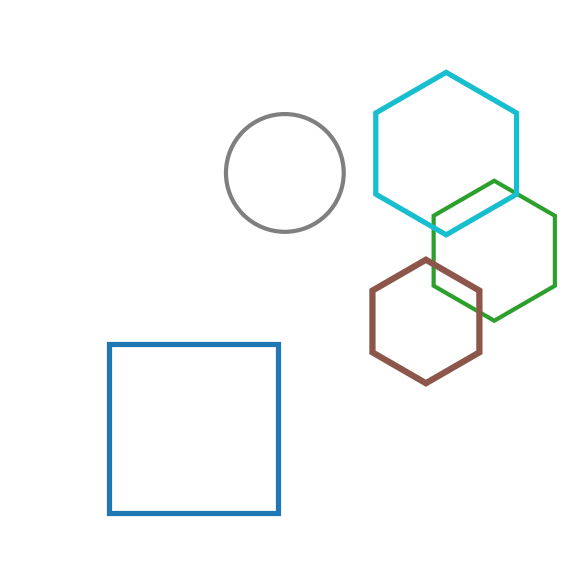[{"shape": "square", "thickness": 2.5, "radius": 0.73, "center": [0.335, 0.257]}, {"shape": "hexagon", "thickness": 2, "radius": 0.61, "center": [0.856, 0.565]}, {"shape": "hexagon", "thickness": 3, "radius": 0.53, "center": [0.738, 0.442]}, {"shape": "circle", "thickness": 2, "radius": 0.51, "center": [0.493, 0.7]}, {"shape": "hexagon", "thickness": 2.5, "radius": 0.7, "center": [0.773, 0.733]}]